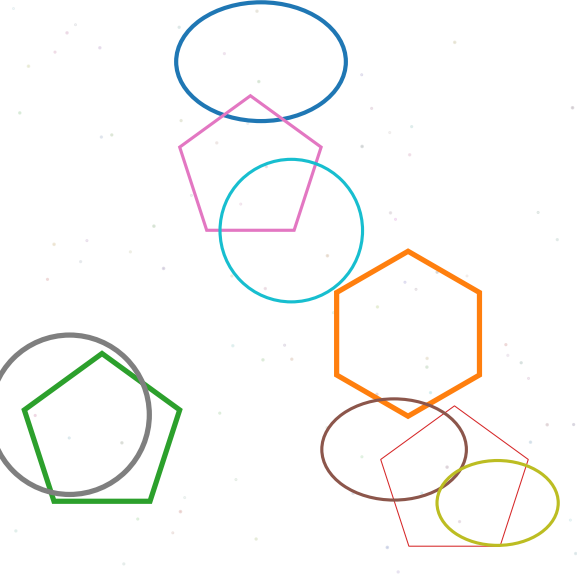[{"shape": "oval", "thickness": 2, "radius": 0.73, "center": [0.452, 0.892]}, {"shape": "hexagon", "thickness": 2.5, "radius": 0.71, "center": [0.707, 0.421]}, {"shape": "pentagon", "thickness": 2.5, "radius": 0.71, "center": [0.177, 0.246]}, {"shape": "pentagon", "thickness": 0.5, "radius": 0.67, "center": [0.787, 0.162]}, {"shape": "oval", "thickness": 1.5, "radius": 0.63, "center": [0.682, 0.221]}, {"shape": "pentagon", "thickness": 1.5, "radius": 0.64, "center": [0.434, 0.705]}, {"shape": "circle", "thickness": 2.5, "radius": 0.69, "center": [0.121, 0.281]}, {"shape": "oval", "thickness": 1.5, "radius": 0.52, "center": [0.862, 0.128]}, {"shape": "circle", "thickness": 1.5, "radius": 0.62, "center": [0.504, 0.6]}]